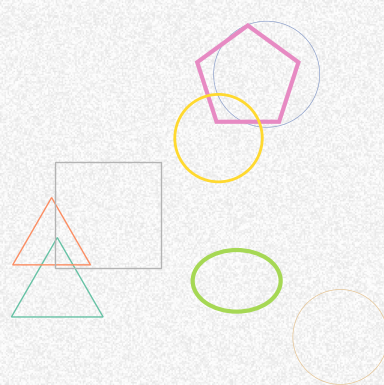[{"shape": "triangle", "thickness": 1, "radius": 0.69, "center": [0.149, 0.245]}, {"shape": "triangle", "thickness": 1, "radius": 0.58, "center": [0.134, 0.37]}, {"shape": "circle", "thickness": 0.5, "radius": 0.69, "center": [0.693, 0.807]}, {"shape": "pentagon", "thickness": 3, "radius": 0.69, "center": [0.644, 0.796]}, {"shape": "oval", "thickness": 3, "radius": 0.57, "center": [0.615, 0.271]}, {"shape": "circle", "thickness": 2, "radius": 0.57, "center": [0.568, 0.641]}, {"shape": "circle", "thickness": 0.5, "radius": 0.62, "center": [0.884, 0.125]}, {"shape": "square", "thickness": 1, "radius": 0.69, "center": [0.28, 0.441]}]